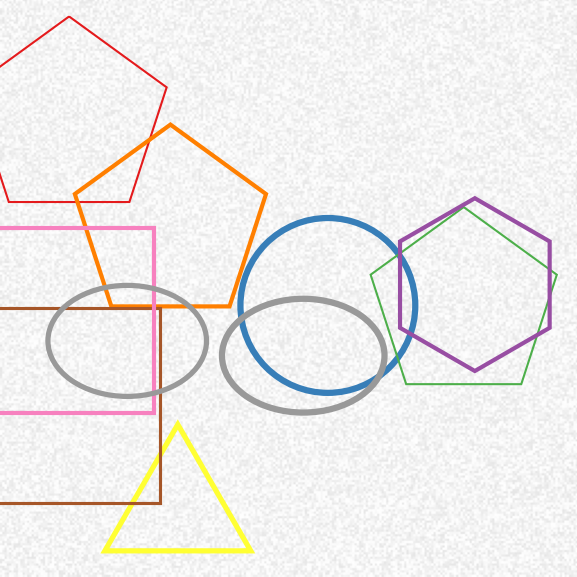[{"shape": "pentagon", "thickness": 1, "radius": 0.89, "center": [0.12, 0.793]}, {"shape": "circle", "thickness": 3, "radius": 0.76, "center": [0.568, 0.47]}, {"shape": "pentagon", "thickness": 1, "radius": 0.85, "center": [0.803, 0.471]}, {"shape": "hexagon", "thickness": 2, "radius": 0.75, "center": [0.822, 0.506]}, {"shape": "pentagon", "thickness": 2, "radius": 0.87, "center": [0.295, 0.609]}, {"shape": "triangle", "thickness": 2.5, "radius": 0.73, "center": [0.308, 0.118]}, {"shape": "square", "thickness": 1.5, "radius": 0.85, "center": [0.108, 0.297]}, {"shape": "square", "thickness": 2, "radius": 0.8, "center": [0.106, 0.444]}, {"shape": "oval", "thickness": 2.5, "radius": 0.69, "center": [0.22, 0.409]}, {"shape": "oval", "thickness": 3, "radius": 0.7, "center": [0.525, 0.383]}]